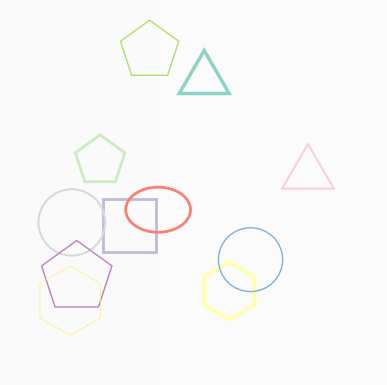[{"shape": "triangle", "thickness": 2.5, "radius": 0.37, "center": [0.527, 0.794]}, {"shape": "hexagon", "thickness": 3, "radius": 0.37, "center": [0.592, 0.245]}, {"shape": "square", "thickness": 2, "radius": 0.34, "center": [0.335, 0.414]}, {"shape": "oval", "thickness": 2, "radius": 0.42, "center": [0.408, 0.455]}, {"shape": "circle", "thickness": 1, "radius": 0.41, "center": [0.647, 0.326]}, {"shape": "pentagon", "thickness": 1, "radius": 0.4, "center": [0.386, 0.868]}, {"shape": "triangle", "thickness": 1.5, "radius": 0.39, "center": [0.795, 0.549]}, {"shape": "circle", "thickness": 1.5, "radius": 0.43, "center": [0.185, 0.422]}, {"shape": "pentagon", "thickness": 1, "radius": 0.48, "center": [0.198, 0.28]}, {"shape": "pentagon", "thickness": 2, "radius": 0.34, "center": [0.258, 0.582]}, {"shape": "hexagon", "thickness": 0.5, "radius": 0.45, "center": [0.181, 0.219]}]